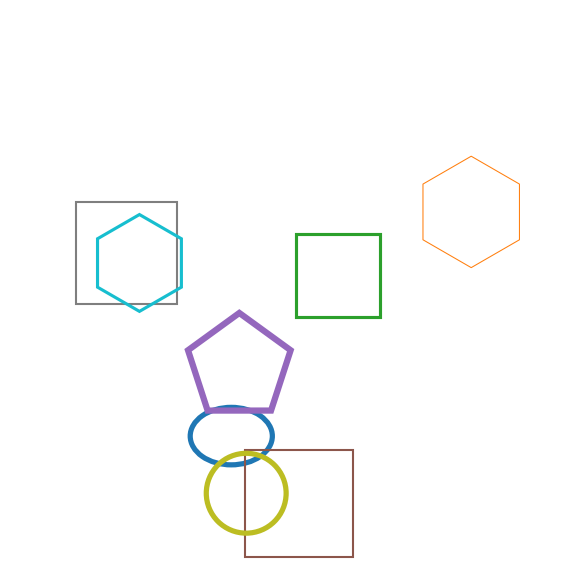[{"shape": "oval", "thickness": 2.5, "radius": 0.36, "center": [0.4, 0.244]}, {"shape": "hexagon", "thickness": 0.5, "radius": 0.48, "center": [0.816, 0.632]}, {"shape": "square", "thickness": 1.5, "radius": 0.36, "center": [0.586, 0.522]}, {"shape": "pentagon", "thickness": 3, "radius": 0.47, "center": [0.414, 0.364]}, {"shape": "square", "thickness": 1, "radius": 0.47, "center": [0.518, 0.127]}, {"shape": "square", "thickness": 1, "radius": 0.44, "center": [0.219, 0.561]}, {"shape": "circle", "thickness": 2.5, "radius": 0.35, "center": [0.426, 0.145]}, {"shape": "hexagon", "thickness": 1.5, "radius": 0.42, "center": [0.241, 0.544]}]